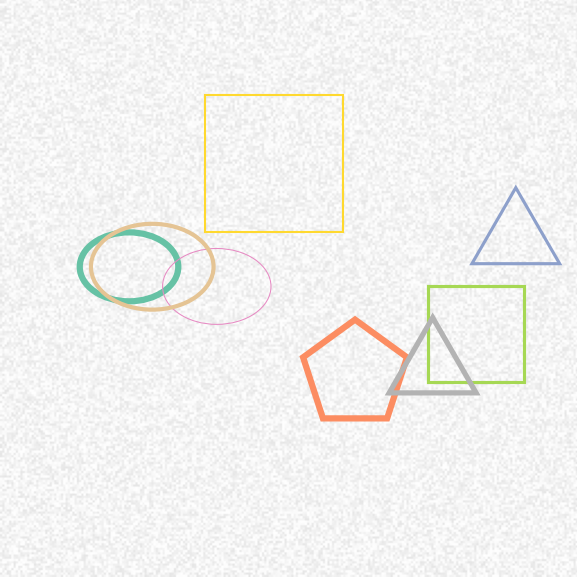[{"shape": "oval", "thickness": 3, "radius": 0.43, "center": [0.223, 0.537]}, {"shape": "pentagon", "thickness": 3, "radius": 0.47, "center": [0.615, 0.351]}, {"shape": "triangle", "thickness": 1.5, "radius": 0.44, "center": [0.893, 0.586]}, {"shape": "oval", "thickness": 0.5, "radius": 0.47, "center": [0.375, 0.503]}, {"shape": "square", "thickness": 1.5, "radius": 0.42, "center": [0.824, 0.421]}, {"shape": "square", "thickness": 1, "radius": 0.6, "center": [0.475, 0.716]}, {"shape": "oval", "thickness": 2, "radius": 0.53, "center": [0.264, 0.537]}, {"shape": "triangle", "thickness": 2.5, "radius": 0.43, "center": [0.749, 0.362]}]